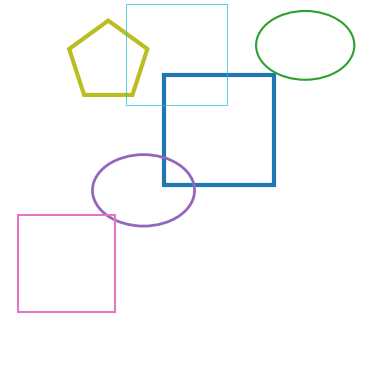[{"shape": "square", "thickness": 3, "radius": 0.72, "center": [0.568, 0.663]}, {"shape": "oval", "thickness": 1.5, "radius": 0.64, "center": [0.793, 0.882]}, {"shape": "oval", "thickness": 2, "radius": 0.66, "center": [0.373, 0.506]}, {"shape": "square", "thickness": 1.5, "radius": 0.63, "center": [0.172, 0.316]}, {"shape": "pentagon", "thickness": 3, "radius": 0.53, "center": [0.281, 0.84]}, {"shape": "square", "thickness": 0.5, "radius": 0.65, "center": [0.459, 0.858]}]